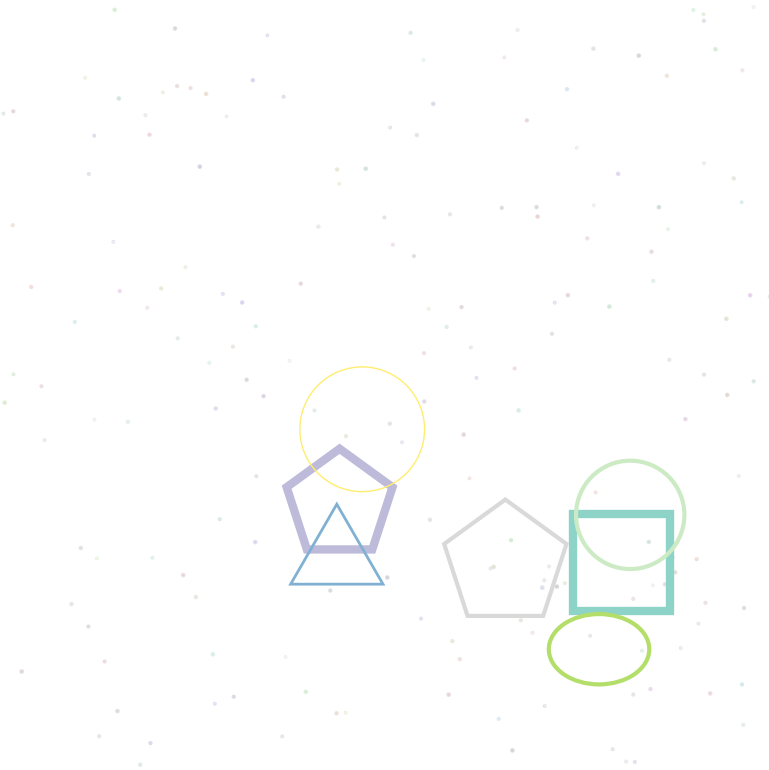[{"shape": "square", "thickness": 3, "radius": 0.31, "center": [0.807, 0.269]}, {"shape": "pentagon", "thickness": 3, "radius": 0.36, "center": [0.441, 0.345]}, {"shape": "triangle", "thickness": 1, "radius": 0.35, "center": [0.437, 0.276]}, {"shape": "oval", "thickness": 1.5, "radius": 0.33, "center": [0.778, 0.157]}, {"shape": "pentagon", "thickness": 1.5, "radius": 0.42, "center": [0.656, 0.268]}, {"shape": "circle", "thickness": 1.5, "radius": 0.35, "center": [0.818, 0.331]}, {"shape": "circle", "thickness": 0.5, "radius": 0.41, "center": [0.47, 0.442]}]